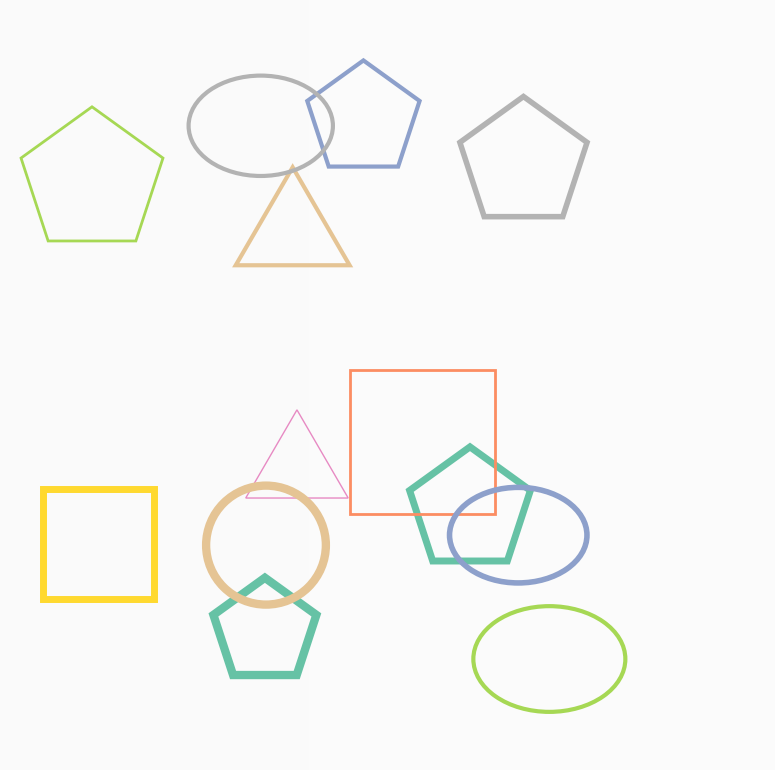[{"shape": "pentagon", "thickness": 2.5, "radius": 0.41, "center": [0.606, 0.338]}, {"shape": "pentagon", "thickness": 3, "radius": 0.35, "center": [0.342, 0.18]}, {"shape": "square", "thickness": 1, "radius": 0.47, "center": [0.546, 0.425]}, {"shape": "pentagon", "thickness": 1.5, "radius": 0.38, "center": [0.469, 0.845]}, {"shape": "oval", "thickness": 2, "radius": 0.44, "center": [0.669, 0.305]}, {"shape": "triangle", "thickness": 0.5, "radius": 0.38, "center": [0.383, 0.391]}, {"shape": "pentagon", "thickness": 1, "radius": 0.48, "center": [0.119, 0.765]}, {"shape": "oval", "thickness": 1.5, "radius": 0.49, "center": [0.709, 0.144]}, {"shape": "square", "thickness": 2.5, "radius": 0.36, "center": [0.127, 0.293]}, {"shape": "triangle", "thickness": 1.5, "radius": 0.42, "center": [0.378, 0.698]}, {"shape": "circle", "thickness": 3, "radius": 0.39, "center": [0.343, 0.292]}, {"shape": "oval", "thickness": 1.5, "radius": 0.47, "center": [0.336, 0.837]}, {"shape": "pentagon", "thickness": 2, "radius": 0.43, "center": [0.675, 0.788]}]